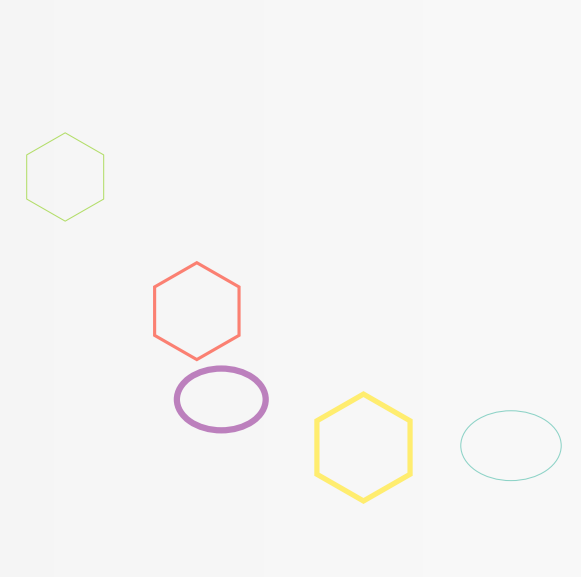[{"shape": "oval", "thickness": 0.5, "radius": 0.43, "center": [0.879, 0.227]}, {"shape": "hexagon", "thickness": 1.5, "radius": 0.42, "center": [0.339, 0.46]}, {"shape": "hexagon", "thickness": 0.5, "radius": 0.38, "center": [0.112, 0.693]}, {"shape": "oval", "thickness": 3, "radius": 0.38, "center": [0.381, 0.307]}, {"shape": "hexagon", "thickness": 2.5, "radius": 0.46, "center": [0.625, 0.224]}]